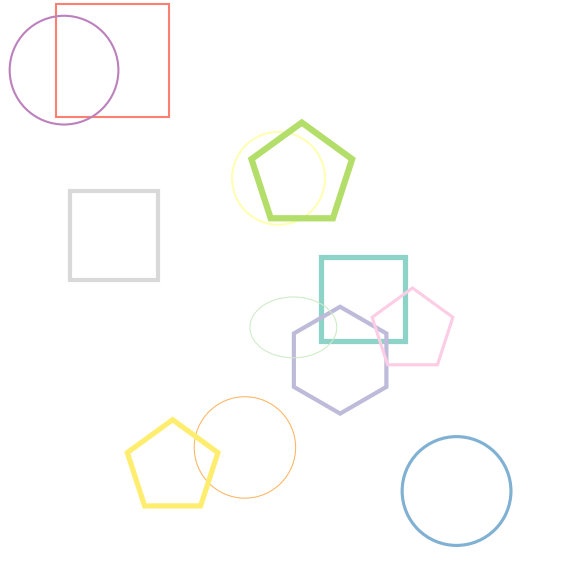[{"shape": "square", "thickness": 2.5, "radius": 0.37, "center": [0.628, 0.481]}, {"shape": "circle", "thickness": 1, "radius": 0.4, "center": [0.482, 0.69]}, {"shape": "hexagon", "thickness": 2, "radius": 0.46, "center": [0.589, 0.375]}, {"shape": "square", "thickness": 1, "radius": 0.49, "center": [0.195, 0.894]}, {"shape": "circle", "thickness": 1.5, "radius": 0.47, "center": [0.791, 0.149]}, {"shape": "circle", "thickness": 0.5, "radius": 0.44, "center": [0.424, 0.224]}, {"shape": "pentagon", "thickness": 3, "radius": 0.46, "center": [0.523, 0.695]}, {"shape": "pentagon", "thickness": 1.5, "radius": 0.37, "center": [0.714, 0.427]}, {"shape": "square", "thickness": 2, "radius": 0.38, "center": [0.197, 0.592]}, {"shape": "circle", "thickness": 1, "radius": 0.47, "center": [0.111, 0.878]}, {"shape": "oval", "thickness": 0.5, "radius": 0.38, "center": [0.508, 0.432]}, {"shape": "pentagon", "thickness": 2.5, "radius": 0.41, "center": [0.299, 0.19]}]